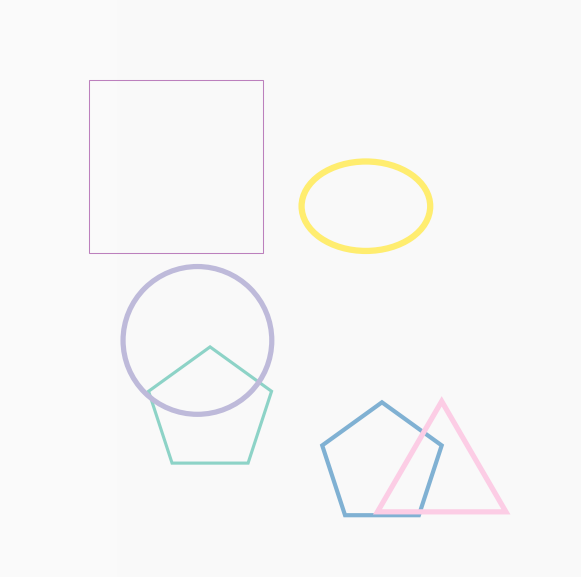[{"shape": "pentagon", "thickness": 1.5, "radius": 0.56, "center": [0.361, 0.287]}, {"shape": "circle", "thickness": 2.5, "radius": 0.64, "center": [0.34, 0.41]}, {"shape": "pentagon", "thickness": 2, "radius": 0.54, "center": [0.657, 0.194]}, {"shape": "triangle", "thickness": 2.5, "radius": 0.64, "center": [0.76, 0.177]}, {"shape": "square", "thickness": 0.5, "radius": 0.75, "center": [0.302, 0.711]}, {"shape": "oval", "thickness": 3, "radius": 0.55, "center": [0.629, 0.642]}]